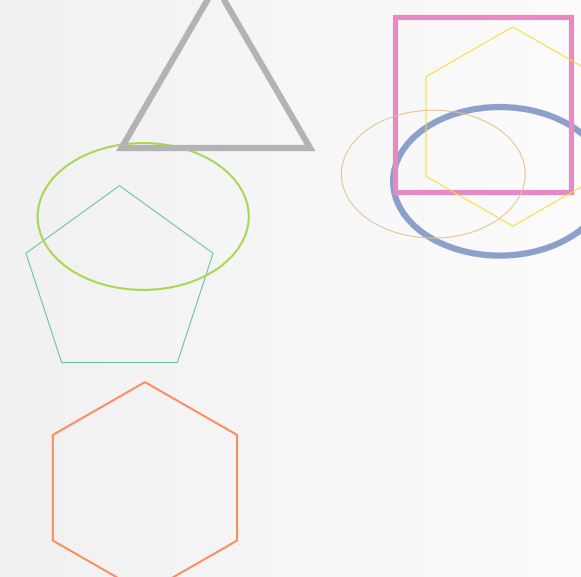[{"shape": "pentagon", "thickness": 0.5, "radius": 0.85, "center": [0.206, 0.508]}, {"shape": "hexagon", "thickness": 1, "radius": 0.91, "center": [0.249, 0.155]}, {"shape": "oval", "thickness": 3, "radius": 0.92, "center": [0.86, 0.685]}, {"shape": "square", "thickness": 2.5, "radius": 0.76, "center": [0.831, 0.818]}, {"shape": "oval", "thickness": 1, "radius": 0.91, "center": [0.246, 0.624]}, {"shape": "hexagon", "thickness": 0.5, "radius": 0.86, "center": [0.882, 0.78]}, {"shape": "oval", "thickness": 0.5, "radius": 0.79, "center": [0.745, 0.698]}, {"shape": "triangle", "thickness": 3, "radius": 0.94, "center": [0.371, 0.837]}]